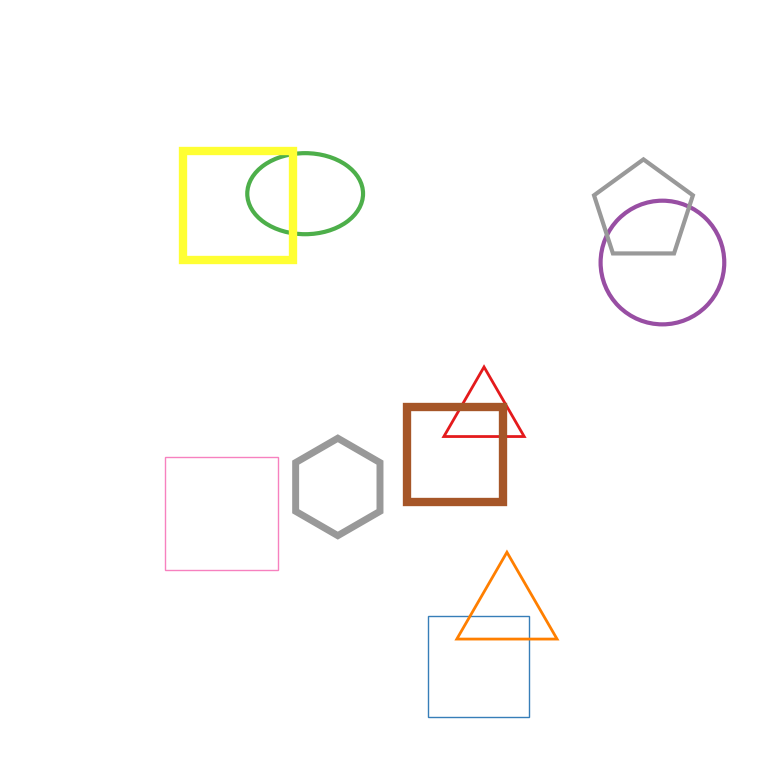[{"shape": "triangle", "thickness": 1, "radius": 0.3, "center": [0.629, 0.463]}, {"shape": "square", "thickness": 0.5, "radius": 0.33, "center": [0.621, 0.135]}, {"shape": "oval", "thickness": 1.5, "radius": 0.38, "center": [0.396, 0.748]}, {"shape": "circle", "thickness": 1.5, "radius": 0.4, "center": [0.86, 0.659]}, {"shape": "triangle", "thickness": 1, "radius": 0.38, "center": [0.658, 0.208]}, {"shape": "square", "thickness": 3, "radius": 0.36, "center": [0.309, 0.733]}, {"shape": "square", "thickness": 3, "radius": 0.31, "center": [0.591, 0.409]}, {"shape": "square", "thickness": 0.5, "radius": 0.37, "center": [0.288, 0.333]}, {"shape": "hexagon", "thickness": 2.5, "radius": 0.32, "center": [0.439, 0.368]}, {"shape": "pentagon", "thickness": 1.5, "radius": 0.34, "center": [0.836, 0.725]}]